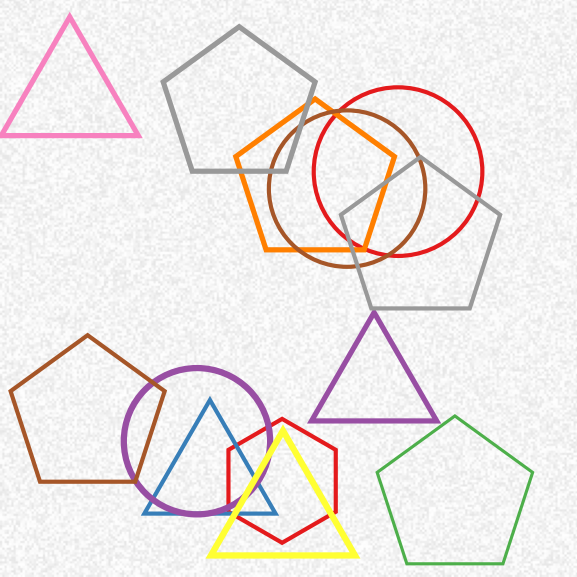[{"shape": "hexagon", "thickness": 2, "radius": 0.54, "center": [0.489, 0.167]}, {"shape": "circle", "thickness": 2, "radius": 0.73, "center": [0.689, 0.702]}, {"shape": "triangle", "thickness": 2, "radius": 0.66, "center": [0.364, 0.175]}, {"shape": "pentagon", "thickness": 1.5, "radius": 0.71, "center": [0.788, 0.137]}, {"shape": "circle", "thickness": 3, "radius": 0.63, "center": [0.341, 0.235]}, {"shape": "triangle", "thickness": 2.5, "radius": 0.63, "center": [0.648, 0.333]}, {"shape": "pentagon", "thickness": 2.5, "radius": 0.72, "center": [0.546, 0.683]}, {"shape": "triangle", "thickness": 3, "radius": 0.72, "center": [0.49, 0.109]}, {"shape": "circle", "thickness": 2, "radius": 0.68, "center": [0.601, 0.673]}, {"shape": "pentagon", "thickness": 2, "radius": 0.7, "center": [0.152, 0.278]}, {"shape": "triangle", "thickness": 2.5, "radius": 0.68, "center": [0.121, 0.833]}, {"shape": "pentagon", "thickness": 2.5, "radius": 0.69, "center": [0.414, 0.815]}, {"shape": "pentagon", "thickness": 2, "radius": 0.72, "center": [0.728, 0.582]}]